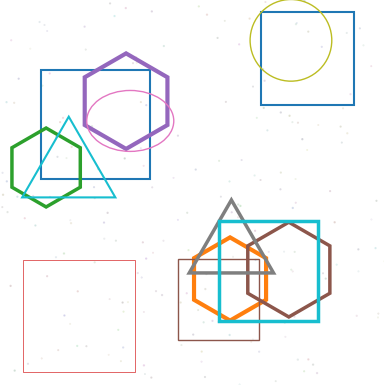[{"shape": "square", "thickness": 1.5, "radius": 0.61, "center": [0.799, 0.848]}, {"shape": "square", "thickness": 1.5, "radius": 0.71, "center": [0.247, 0.677]}, {"shape": "hexagon", "thickness": 3, "radius": 0.54, "center": [0.598, 0.275]}, {"shape": "hexagon", "thickness": 2.5, "radius": 0.51, "center": [0.12, 0.565]}, {"shape": "square", "thickness": 0.5, "radius": 0.73, "center": [0.205, 0.18]}, {"shape": "hexagon", "thickness": 3, "radius": 0.62, "center": [0.327, 0.737]}, {"shape": "hexagon", "thickness": 2.5, "radius": 0.62, "center": [0.75, 0.3]}, {"shape": "square", "thickness": 1, "radius": 0.53, "center": [0.567, 0.222]}, {"shape": "oval", "thickness": 1, "radius": 0.57, "center": [0.338, 0.686]}, {"shape": "triangle", "thickness": 2.5, "radius": 0.63, "center": [0.601, 0.354]}, {"shape": "circle", "thickness": 1, "radius": 0.53, "center": [0.756, 0.895]}, {"shape": "square", "thickness": 2.5, "radius": 0.64, "center": [0.698, 0.296]}, {"shape": "triangle", "thickness": 1.5, "radius": 0.7, "center": [0.179, 0.557]}]